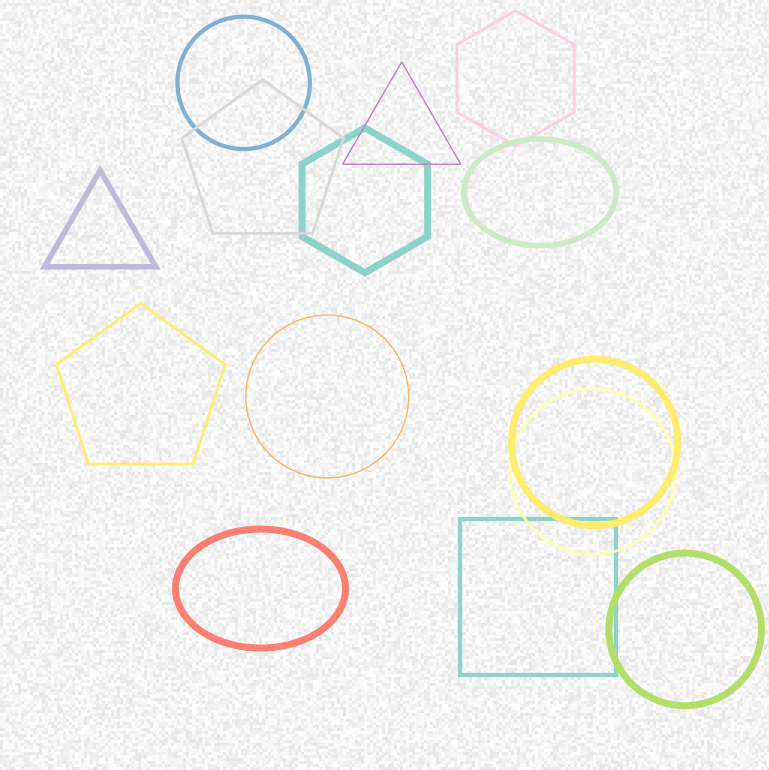[{"shape": "square", "thickness": 1.5, "radius": 0.51, "center": [0.699, 0.225]}, {"shape": "hexagon", "thickness": 2.5, "radius": 0.47, "center": [0.474, 0.74]}, {"shape": "circle", "thickness": 1, "radius": 0.54, "center": [0.77, 0.388]}, {"shape": "triangle", "thickness": 2, "radius": 0.42, "center": [0.13, 0.695]}, {"shape": "oval", "thickness": 2.5, "radius": 0.55, "center": [0.338, 0.236]}, {"shape": "circle", "thickness": 1.5, "radius": 0.43, "center": [0.316, 0.892]}, {"shape": "circle", "thickness": 0.5, "radius": 0.53, "center": [0.425, 0.485]}, {"shape": "circle", "thickness": 2.5, "radius": 0.5, "center": [0.89, 0.183]}, {"shape": "hexagon", "thickness": 1, "radius": 0.44, "center": [0.67, 0.898]}, {"shape": "pentagon", "thickness": 1, "radius": 0.55, "center": [0.341, 0.786]}, {"shape": "triangle", "thickness": 0.5, "radius": 0.44, "center": [0.522, 0.831]}, {"shape": "oval", "thickness": 2, "radius": 0.49, "center": [0.701, 0.75]}, {"shape": "circle", "thickness": 2.5, "radius": 0.54, "center": [0.772, 0.425]}, {"shape": "pentagon", "thickness": 1, "radius": 0.58, "center": [0.183, 0.491]}]